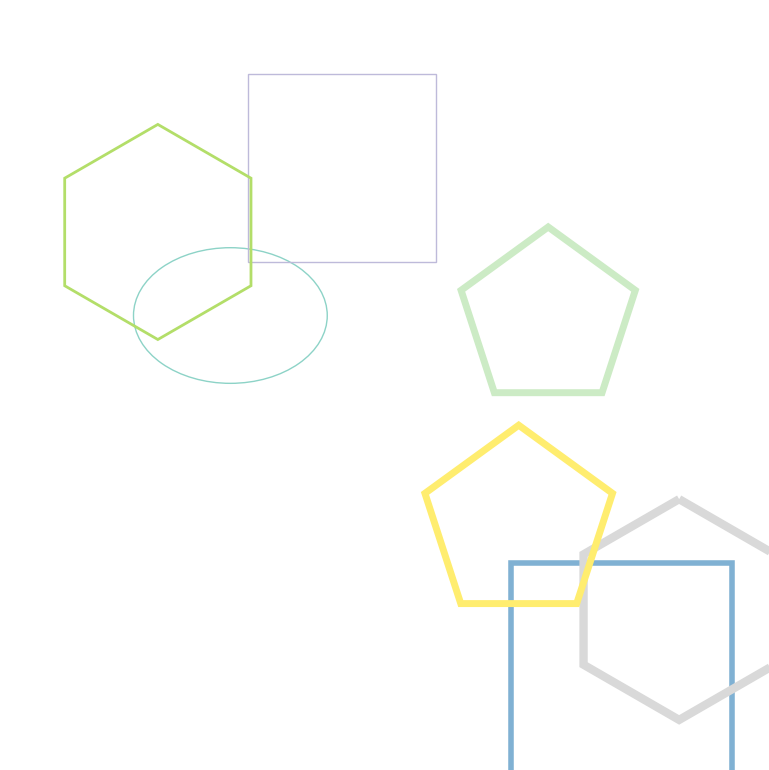[{"shape": "oval", "thickness": 0.5, "radius": 0.63, "center": [0.299, 0.59]}, {"shape": "square", "thickness": 0.5, "radius": 0.61, "center": [0.444, 0.782]}, {"shape": "square", "thickness": 2, "radius": 0.72, "center": [0.808, 0.125]}, {"shape": "hexagon", "thickness": 1, "radius": 0.7, "center": [0.205, 0.699]}, {"shape": "hexagon", "thickness": 3, "radius": 0.72, "center": [0.882, 0.208]}, {"shape": "pentagon", "thickness": 2.5, "radius": 0.59, "center": [0.712, 0.586]}, {"shape": "pentagon", "thickness": 2.5, "radius": 0.64, "center": [0.674, 0.32]}]